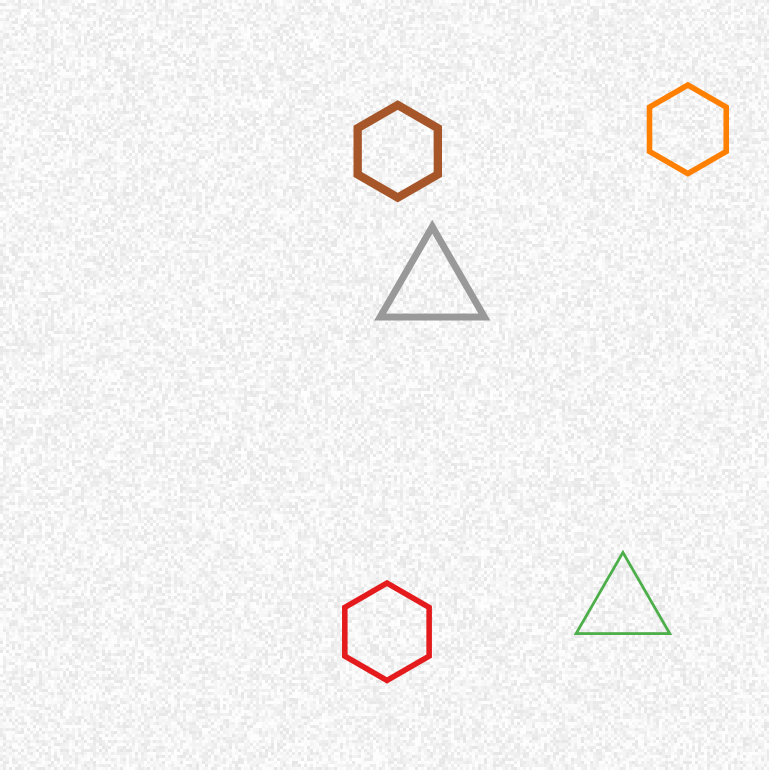[{"shape": "hexagon", "thickness": 2, "radius": 0.32, "center": [0.503, 0.18]}, {"shape": "triangle", "thickness": 1, "radius": 0.35, "center": [0.809, 0.212]}, {"shape": "hexagon", "thickness": 2, "radius": 0.29, "center": [0.893, 0.832]}, {"shape": "hexagon", "thickness": 3, "radius": 0.3, "center": [0.517, 0.803]}, {"shape": "triangle", "thickness": 2.5, "radius": 0.39, "center": [0.561, 0.627]}]